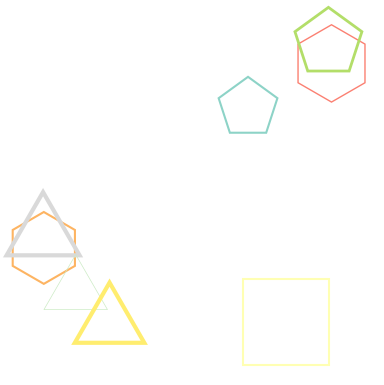[{"shape": "pentagon", "thickness": 1.5, "radius": 0.4, "center": [0.644, 0.72]}, {"shape": "square", "thickness": 1.5, "radius": 0.56, "center": [0.742, 0.163]}, {"shape": "hexagon", "thickness": 1, "radius": 0.5, "center": [0.861, 0.835]}, {"shape": "hexagon", "thickness": 1.5, "radius": 0.47, "center": [0.114, 0.356]}, {"shape": "pentagon", "thickness": 2, "radius": 0.46, "center": [0.853, 0.889]}, {"shape": "triangle", "thickness": 3, "radius": 0.55, "center": [0.112, 0.392]}, {"shape": "triangle", "thickness": 0.5, "radius": 0.48, "center": [0.197, 0.243]}, {"shape": "triangle", "thickness": 3, "radius": 0.52, "center": [0.285, 0.162]}]